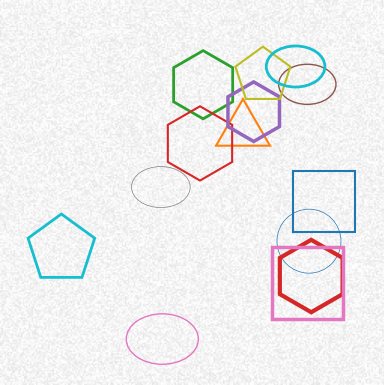[{"shape": "circle", "thickness": 0.5, "radius": 0.42, "center": [0.803, 0.374]}, {"shape": "square", "thickness": 1.5, "radius": 0.4, "center": [0.842, 0.477]}, {"shape": "triangle", "thickness": 1.5, "radius": 0.4, "center": [0.631, 0.662]}, {"shape": "hexagon", "thickness": 2, "radius": 0.44, "center": [0.528, 0.78]}, {"shape": "hexagon", "thickness": 1.5, "radius": 0.48, "center": [0.519, 0.628]}, {"shape": "hexagon", "thickness": 3, "radius": 0.47, "center": [0.808, 0.283]}, {"shape": "hexagon", "thickness": 2.5, "radius": 0.39, "center": [0.659, 0.71]}, {"shape": "oval", "thickness": 1, "radius": 0.37, "center": [0.798, 0.781]}, {"shape": "square", "thickness": 2.5, "radius": 0.46, "center": [0.799, 0.265]}, {"shape": "oval", "thickness": 1, "radius": 0.47, "center": [0.422, 0.119]}, {"shape": "oval", "thickness": 0.5, "radius": 0.38, "center": [0.418, 0.514]}, {"shape": "pentagon", "thickness": 1.5, "radius": 0.38, "center": [0.683, 0.804]}, {"shape": "oval", "thickness": 2, "radius": 0.38, "center": [0.768, 0.827]}, {"shape": "pentagon", "thickness": 2, "radius": 0.45, "center": [0.159, 0.353]}]